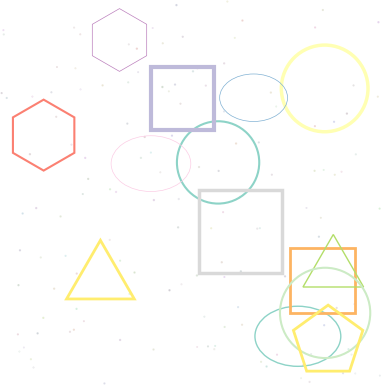[{"shape": "oval", "thickness": 1, "radius": 0.56, "center": [0.774, 0.127]}, {"shape": "circle", "thickness": 1.5, "radius": 0.53, "center": [0.566, 0.578]}, {"shape": "circle", "thickness": 2.5, "radius": 0.56, "center": [0.843, 0.77]}, {"shape": "square", "thickness": 3, "radius": 0.41, "center": [0.474, 0.744]}, {"shape": "hexagon", "thickness": 1.5, "radius": 0.46, "center": [0.113, 0.649]}, {"shape": "oval", "thickness": 0.5, "radius": 0.44, "center": [0.659, 0.746]}, {"shape": "square", "thickness": 2, "radius": 0.42, "center": [0.837, 0.272]}, {"shape": "triangle", "thickness": 1, "radius": 0.45, "center": [0.866, 0.3]}, {"shape": "oval", "thickness": 0.5, "radius": 0.52, "center": [0.392, 0.575]}, {"shape": "square", "thickness": 2.5, "radius": 0.54, "center": [0.624, 0.399]}, {"shape": "hexagon", "thickness": 0.5, "radius": 0.41, "center": [0.31, 0.896]}, {"shape": "circle", "thickness": 1.5, "radius": 0.59, "center": [0.844, 0.187]}, {"shape": "pentagon", "thickness": 2, "radius": 0.47, "center": [0.852, 0.113]}, {"shape": "triangle", "thickness": 2, "radius": 0.51, "center": [0.261, 0.274]}]